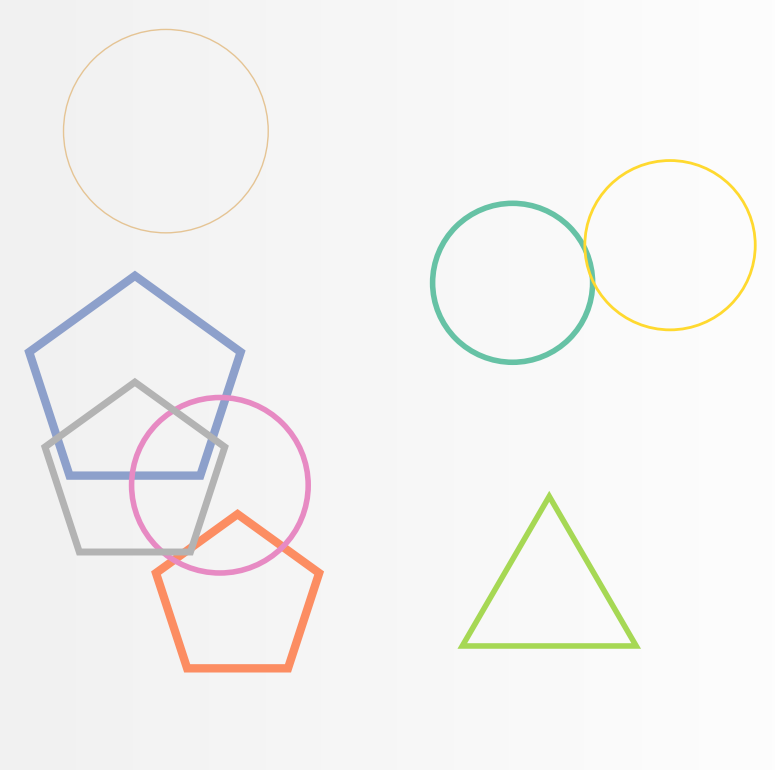[{"shape": "circle", "thickness": 2, "radius": 0.52, "center": [0.661, 0.633]}, {"shape": "pentagon", "thickness": 3, "radius": 0.55, "center": [0.307, 0.222]}, {"shape": "pentagon", "thickness": 3, "radius": 0.72, "center": [0.174, 0.498]}, {"shape": "circle", "thickness": 2, "radius": 0.57, "center": [0.284, 0.37]}, {"shape": "triangle", "thickness": 2, "radius": 0.65, "center": [0.709, 0.226]}, {"shape": "circle", "thickness": 1, "radius": 0.55, "center": [0.865, 0.682]}, {"shape": "circle", "thickness": 0.5, "radius": 0.66, "center": [0.214, 0.83]}, {"shape": "pentagon", "thickness": 2.5, "radius": 0.61, "center": [0.174, 0.382]}]